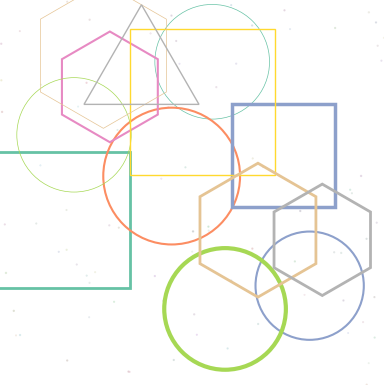[{"shape": "circle", "thickness": 0.5, "radius": 0.74, "center": [0.551, 0.84]}, {"shape": "square", "thickness": 2, "radius": 0.88, "center": [0.161, 0.429]}, {"shape": "circle", "thickness": 1.5, "radius": 0.89, "center": [0.446, 0.543]}, {"shape": "square", "thickness": 2.5, "radius": 0.67, "center": [0.736, 0.596]}, {"shape": "circle", "thickness": 1.5, "radius": 0.7, "center": [0.804, 0.258]}, {"shape": "hexagon", "thickness": 1.5, "radius": 0.72, "center": [0.285, 0.774]}, {"shape": "circle", "thickness": 0.5, "radius": 0.74, "center": [0.192, 0.65]}, {"shape": "circle", "thickness": 3, "radius": 0.79, "center": [0.585, 0.198]}, {"shape": "square", "thickness": 1, "radius": 0.95, "center": [0.526, 0.735]}, {"shape": "hexagon", "thickness": 2, "radius": 0.87, "center": [0.67, 0.402]}, {"shape": "hexagon", "thickness": 0.5, "radius": 0.95, "center": [0.269, 0.856]}, {"shape": "triangle", "thickness": 1, "radius": 0.86, "center": [0.368, 0.815]}, {"shape": "hexagon", "thickness": 2, "radius": 0.72, "center": [0.837, 0.377]}]